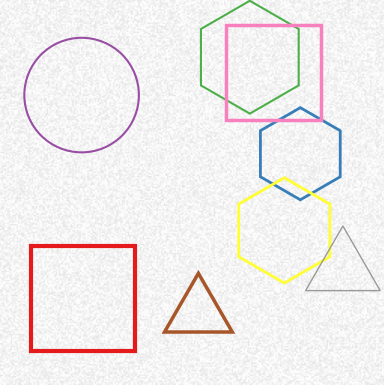[{"shape": "square", "thickness": 3, "radius": 0.68, "center": [0.215, 0.225]}, {"shape": "hexagon", "thickness": 2, "radius": 0.6, "center": [0.78, 0.601]}, {"shape": "hexagon", "thickness": 1.5, "radius": 0.73, "center": [0.649, 0.851]}, {"shape": "circle", "thickness": 1.5, "radius": 0.74, "center": [0.212, 0.753]}, {"shape": "hexagon", "thickness": 2, "radius": 0.68, "center": [0.738, 0.402]}, {"shape": "triangle", "thickness": 2.5, "radius": 0.51, "center": [0.515, 0.188]}, {"shape": "square", "thickness": 2.5, "radius": 0.62, "center": [0.711, 0.811]}, {"shape": "triangle", "thickness": 1, "radius": 0.56, "center": [0.891, 0.301]}]